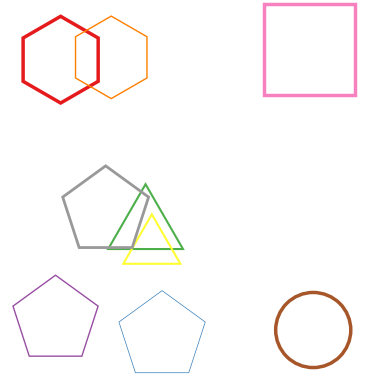[{"shape": "hexagon", "thickness": 2.5, "radius": 0.56, "center": [0.158, 0.845]}, {"shape": "pentagon", "thickness": 0.5, "radius": 0.59, "center": [0.421, 0.127]}, {"shape": "triangle", "thickness": 1.5, "radius": 0.56, "center": [0.378, 0.409]}, {"shape": "pentagon", "thickness": 1, "radius": 0.58, "center": [0.144, 0.169]}, {"shape": "hexagon", "thickness": 1, "radius": 0.54, "center": [0.289, 0.851]}, {"shape": "triangle", "thickness": 1.5, "radius": 0.43, "center": [0.394, 0.358]}, {"shape": "circle", "thickness": 2.5, "radius": 0.49, "center": [0.814, 0.143]}, {"shape": "square", "thickness": 2.5, "radius": 0.59, "center": [0.805, 0.872]}, {"shape": "pentagon", "thickness": 2, "radius": 0.59, "center": [0.274, 0.452]}]